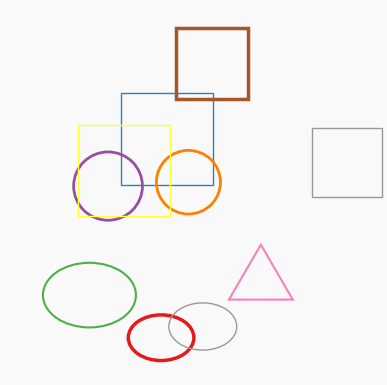[{"shape": "oval", "thickness": 2.5, "radius": 0.42, "center": [0.416, 0.123]}, {"shape": "square", "thickness": 1, "radius": 0.59, "center": [0.43, 0.639]}, {"shape": "oval", "thickness": 1.5, "radius": 0.6, "center": [0.231, 0.233]}, {"shape": "circle", "thickness": 2, "radius": 0.44, "center": [0.279, 0.517]}, {"shape": "circle", "thickness": 2, "radius": 0.41, "center": [0.486, 0.527]}, {"shape": "square", "thickness": 1, "radius": 0.59, "center": [0.319, 0.556]}, {"shape": "square", "thickness": 2.5, "radius": 0.46, "center": [0.546, 0.835]}, {"shape": "triangle", "thickness": 1.5, "radius": 0.48, "center": [0.673, 0.269]}, {"shape": "square", "thickness": 1, "radius": 0.45, "center": [0.896, 0.577]}, {"shape": "oval", "thickness": 1, "radius": 0.44, "center": [0.523, 0.152]}]